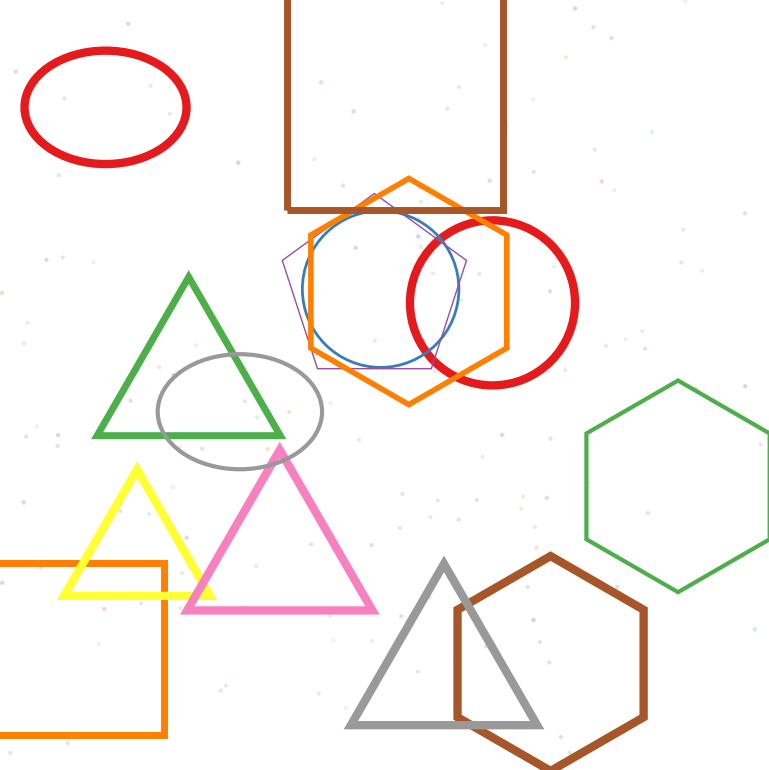[{"shape": "oval", "thickness": 3, "radius": 0.53, "center": [0.137, 0.861]}, {"shape": "circle", "thickness": 3, "radius": 0.54, "center": [0.64, 0.607]}, {"shape": "circle", "thickness": 1, "radius": 0.51, "center": [0.494, 0.624]}, {"shape": "hexagon", "thickness": 1.5, "radius": 0.69, "center": [0.881, 0.368]}, {"shape": "triangle", "thickness": 2.5, "radius": 0.69, "center": [0.245, 0.503]}, {"shape": "pentagon", "thickness": 0.5, "radius": 0.63, "center": [0.486, 0.623]}, {"shape": "hexagon", "thickness": 2, "radius": 0.73, "center": [0.531, 0.621]}, {"shape": "square", "thickness": 2.5, "radius": 0.56, "center": [0.101, 0.157]}, {"shape": "triangle", "thickness": 3, "radius": 0.55, "center": [0.178, 0.281]}, {"shape": "square", "thickness": 2.5, "radius": 0.7, "center": [0.513, 0.867]}, {"shape": "hexagon", "thickness": 3, "radius": 0.7, "center": [0.715, 0.138]}, {"shape": "triangle", "thickness": 3, "radius": 0.69, "center": [0.363, 0.277]}, {"shape": "triangle", "thickness": 3, "radius": 0.7, "center": [0.577, 0.128]}, {"shape": "oval", "thickness": 1.5, "radius": 0.53, "center": [0.312, 0.465]}]